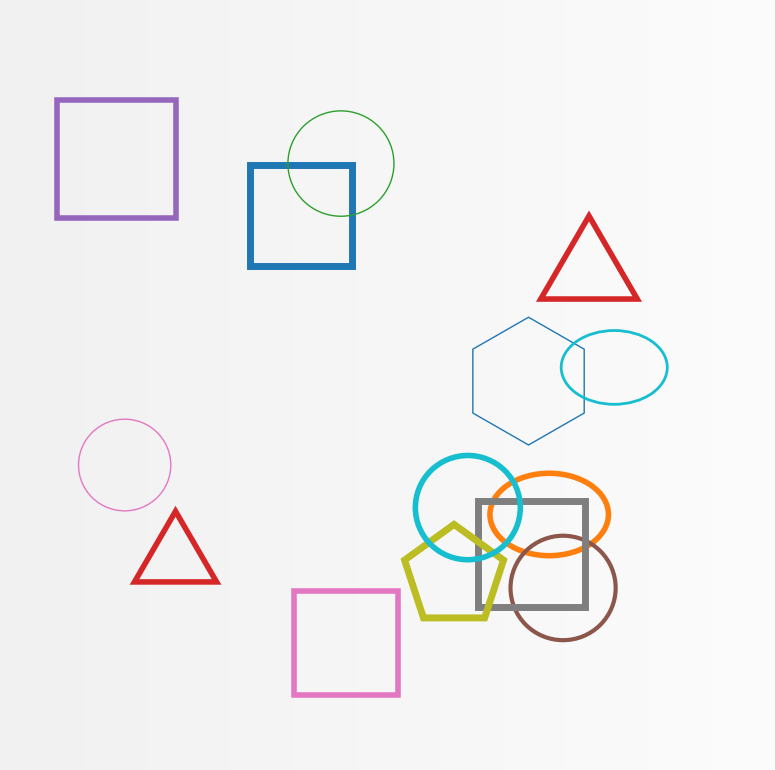[{"shape": "square", "thickness": 2.5, "radius": 0.33, "center": [0.388, 0.721]}, {"shape": "hexagon", "thickness": 0.5, "radius": 0.41, "center": [0.682, 0.505]}, {"shape": "oval", "thickness": 2, "radius": 0.38, "center": [0.709, 0.332]}, {"shape": "circle", "thickness": 0.5, "radius": 0.34, "center": [0.44, 0.788]}, {"shape": "triangle", "thickness": 2, "radius": 0.36, "center": [0.76, 0.648]}, {"shape": "triangle", "thickness": 2, "radius": 0.31, "center": [0.227, 0.275]}, {"shape": "square", "thickness": 2, "radius": 0.39, "center": [0.151, 0.794]}, {"shape": "circle", "thickness": 1.5, "radius": 0.34, "center": [0.727, 0.236]}, {"shape": "square", "thickness": 2, "radius": 0.34, "center": [0.447, 0.165]}, {"shape": "circle", "thickness": 0.5, "radius": 0.3, "center": [0.161, 0.396]}, {"shape": "square", "thickness": 2.5, "radius": 0.35, "center": [0.686, 0.28]}, {"shape": "pentagon", "thickness": 2.5, "radius": 0.34, "center": [0.586, 0.252]}, {"shape": "circle", "thickness": 2, "radius": 0.34, "center": [0.604, 0.341]}, {"shape": "oval", "thickness": 1, "radius": 0.34, "center": [0.793, 0.523]}]